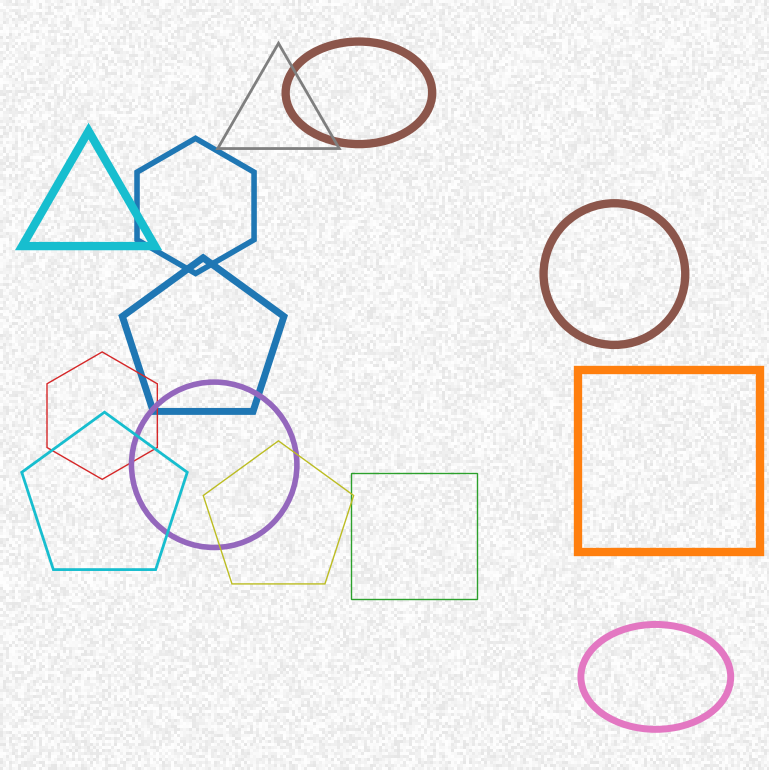[{"shape": "hexagon", "thickness": 2, "radius": 0.44, "center": [0.254, 0.733]}, {"shape": "pentagon", "thickness": 2.5, "radius": 0.55, "center": [0.264, 0.555]}, {"shape": "square", "thickness": 3, "radius": 0.59, "center": [0.869, 0.402]}, {"shape": "square", "thickness": 0.5, "radius": 0.41, "center": [0.538, 0.304]}, {"shape": "hexagon", "thickness": 0.5, "radius": 0.41, "center": [0.133, 0.46]}, {"shape": "circle", "thickness": 2, "radius": 0.54, "center": [0.278, 0.396]}, {"shape": "oval", "thickness": 3, "radius": 0.48, "center": [0.466, 0.879]}, {"shape": "circle", "thickness": 3, "radius": 0.46, "center": [0.798, 0.644]}, {"shape": "oval", "thickness": 2.5, "radius": 0.49, "center": [0.852, 0.121]}, {"shape": "triangle", "thickness": 1, "radius": 0.46, "center": [0.362, 0.853]}, {"shape": "pentagon", "thickness": 0.5, "radius": 0.51, "center": [0.362, 0.325]}, {"shape": "pentagon", "thickness": 1, "radius": 0.57, "center": [0.136, 0.352]}, {"shape": "triangle", "thickness": 3, "radius": 0.5, "center": [0.115, 0.73]}]